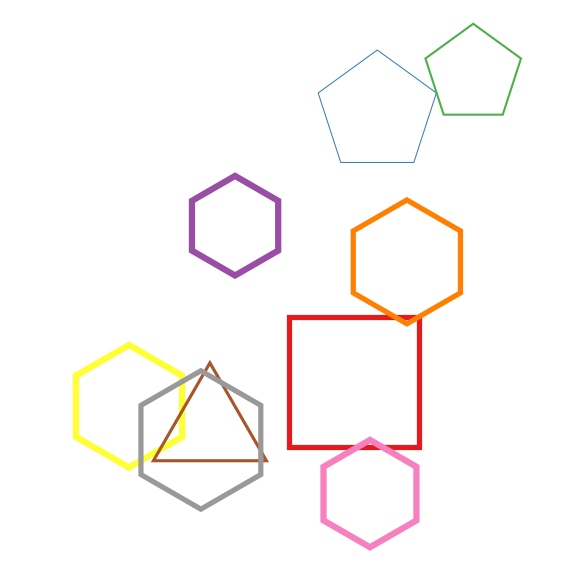[{"shape": "square", "thickness": 2.5, "radius": 0.56, "center": [0.613, 0.338]}, {"shape": "pentagon", "thickness": 0.5, "radius": 0.54, "center": [0.653, 0.805]}, {"shape": "pentagon", "thickness": 1, "radius": 0.44, "center": [0.819, 0.871]}, {"shape": "hexagon", "thickness": 3, "radius": 0.43, "center": [0.407, 0.608]}, {"shape": "hexagon", "thickness": 2.5, "radius": 0.54, "center": [0.705, 0.546]}, {"shape": "hexagon", "thickness": 3, "radius": 0.53, "center": [0.223, 0.296]}, {"shape": "triangle", "thickness": 1.5, "radius": 0.56, "center": [0.363, 0.258]}, {"shape": "hexagon", "thickness": 3, "radius": 0.46, "center": [0.641, 0.144]}, {"shape": "hexagon", "thickness": 2.5, "radius": 0.6, "center": [0.348, 0.237]}]